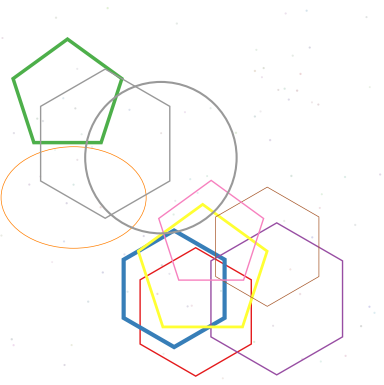[{"shape": "hexagon", "thickness": 1, "radius": 0.83, "center": [0.508, 0.19]}, {"shape": "hexagon", "thickness": 3, "radius": 0.76, "center": [0.452, 0.25]}, {"shape": "pentagon", "thickness": 2.5, "radius": 0.74, "center": [0.175, 0.75]}, {"shape": "hexagon", "thickness": 1, "radius": 0.99, "center": [0.719, 0.224]}, {"shape": "oval", "thickness": 0.5, "radius": 0.94, "center": [0.191, 0.487]}, {"shape": "pentagon", "thickness": 2, "radius": 0.88, "center": [0.526, 0.293]}, {"shape": "hexagon", "thickness": 0.5, "radius": 0.77, "center": [0.694, 0.359]}, {"shape": "pentagon", "thickness": 1, "radius": 0.72, "center": [0.548, 0.388]}, {"shape": "hexagon", "thickness": 1, "radius": 0.97, "center": [0.273, 0.627]}, {"shape": "circle", "thickness": 1.5, "radius": 0.98, "center": [0.418, 0.59]}]